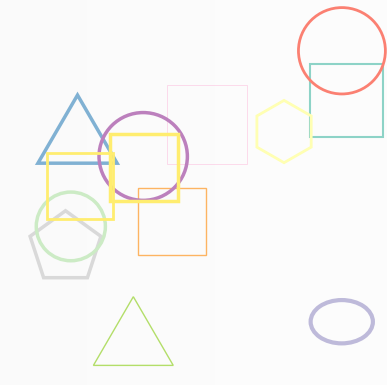[{"shape": "square", "thickness": 1.5, "radius": 0.47, "center": [0.894, 0.738]}, {"shape": "hexagon", "thickness": 2, "radius": 0.4, "center": [0.733, 0.658]}, {"shape": "oval", "thickness": 3, "radius": 0.4, "center": [0.882, 0.164]}, {"shape": "circle", "thickness": 2, "radius": 0.56, "center": [0.882, 0.868]}, {"shape": "triangle", "thickness": 2.5, "radius": 0.59, "center": [0.2, 0.635]}, {"shape": "square", "thickness": 1, "radius": 0.44, "center": [0.443, 0.425]}, {"shape": "triangle", "thickness": 1, "radius": 0.59, "center": [0.344, 0.11]}, {"shape": "square", "thickness": 0.5, "radius": 0.51, "center": [0.534, 0.676]}, {"shape": "pentagon", "thickness": 2.5, "radius": 0.48, "center": [0.169, 0.356]}, {"shape": "circle", "thickness": 2.5, "radius": 0.57, "center": [0.37, 0.594]}, {"shape": "circle", "thickness": 2.5, "radius": 0.45, "center": [0.183, 0.412]}, {"shape": "square", "thickness": 2, "radius": 0.43, "center": [0.207, 0.516]}, {"shape": "square", "thickness": 2.5, "radius": 0.43, "center": [0.371, 0.566]}]